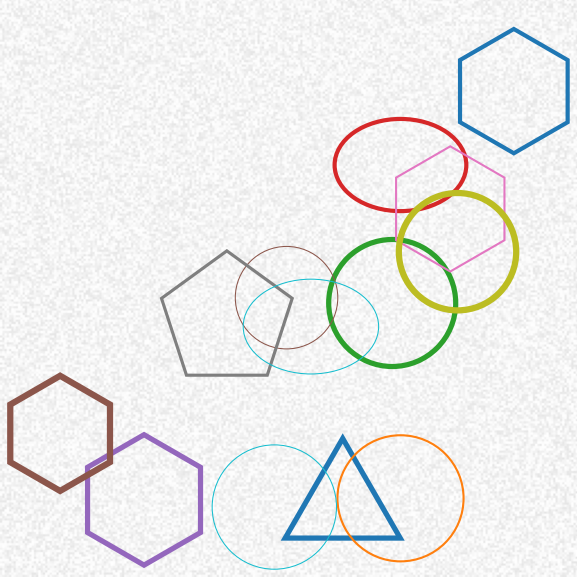[{"shape": "hexagon", "thickness": 2, "radius": 0.54, "center": [0.89, 0.841]}, {"shape": "triangle", "thickness": 2.5, "radius": 0.57, "center": [0.593, 0.125]}, {"shape": "circle", "thickness": 1, "radius": 0.55, "center": [0.694, 0.136]}, {"shape": "circle", "thickness": 2.5, "radius": 0.55, "center": [0.679, 0.474]}, {"shape": "oval", "thickness": 2, "radius": 0.57, "center": [0.693, 0.713]}, {"shape": "hexagon", "thickness": 2.5, "radius": 0.56, "center": [0.249, 0.133]}, {"shape": "hexagon", "thickness": 3, "radius": 0.5, "center": [0.104, 0.249]}, {"shape": "circle", "thickness": 0.5, "radius": 0.44, "center": [0.496, 0.484]}, {"shape": "hexagon", "thickness": 1, "radius": 0.54, "center": [0.78, 0.637]}, {"shape": "pentagon", "thickness": 1.5, "radius": 0.59, "center": [0.393, 0.446]}, {"shape": "circle", "thickness": 3, "radius": 0.51, "center": [0.792, 0.563]}, {"shape": "circle", "thickness": 0.5, "radius": 0.54, "center": [0.475, 0.121]}, {"shape": "oval", "thickness": 0.5, "radius": 0.59, "center": [0.538, 0.434]}]